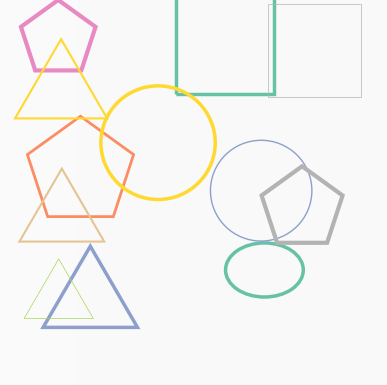[{"shape": "oval", "thickness": 2.5, "radius": 0.5, "center": [0.682, 0.299]}, {"shape": "square", "thickness": 2.5, "radius": 0.63, "center": [0.58, 0.881]}, {"shape": "pentagon", "thickness": 2, "radius": 0.72, "center": [0.208, 0.554]}, {"shape": "triangle", "thickness": 2.5, "radius": 0.7, "center": [0.233, 0.22]}, {"shape": "circle", "thickness": 1, "radius": 0.65, "center": [0.674, 0.505]}, {"shape": "pentagon", "thickness": 3, "radius": 0.51, "center": [0.15, 0.899]}, {"shape": "triangle", "thickness": 0.5, "radius": 0.52, "center": [0.152, 0.224]}, {"shape": "circle", "thickness": 2.5, "radius": 0.74, "center": [0.408, 0.629]}, {"shape": "triangle", "thickness": 1.5, "radius": 0.69, "center": [0.158, 0.761]}, {"shape": "triangle", "thickness": 1.5, "radius": 0.63, "center": [0.16, 0.436]}, {"shape": "pentagon", "thickness": 3, "radius": 0.55, "center": [0.78, 0.458]}, {"shape": "square", "thickness": 0.5, "radius": 0.6, "center": [0.812, 0.87]}]